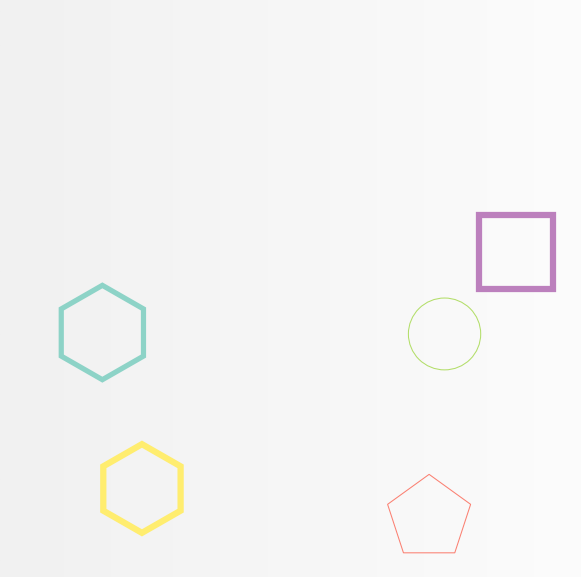[{"shape": "hexagon", "thickness": 2.5, "radius": 0.41, "center": [0.176, 0.423]}, {"shape": "pentagon", "thickness": 0.5, "radius": 0.38, "center": [0.738, 0.103]}, {"shape": "circle", "thickness": 0.5, "radius": 0.31, "center": [0.765, 0.421]}, {"shape": "square", "thickness": 3, "radius": 0.32, "center": [0.888, 0.562]}, {"shape": "hexagon", "thickness": 3, "radius": 0.38, "center": [0.244, 0.153]}]